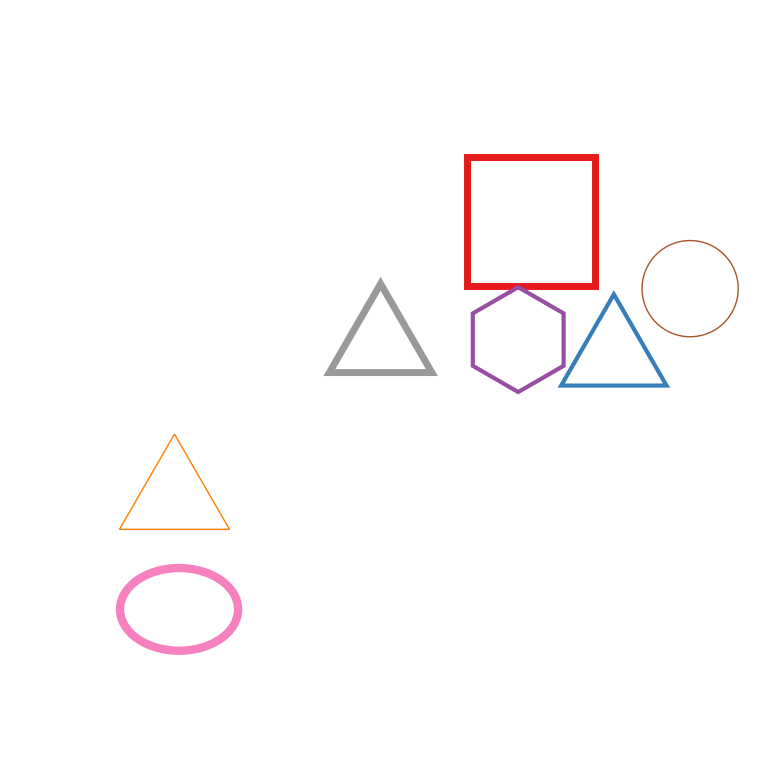[{"shape": "square", "thickness": 2.5, "radius": 0.42, "center": [0.69, 0.712]}, {"shape": "triangle", "thickness": 1.5, "radius": 0.4, "center": [0.797, 0.539]}, {"shape": "hexagon", "thickness": 1.5, "radius": 0.34, "center": [0.673, 0.559]}, {"shape": "triangle", "thickness": 0.5, "radius": 0.41, "center": [0.227, 0.354]}, {"shape": "circle", "thickness": 0.5, "radius": 0.31, "center": [0.896, 0.625]}, {"shape": "oval", "thickness": 3, "radius": 0.38, "center": [0.233, 0.209]}, {"shape": "triangle", "thickness": 2.5, "radius": 0.38, "center": [0.494, 0.555]}]